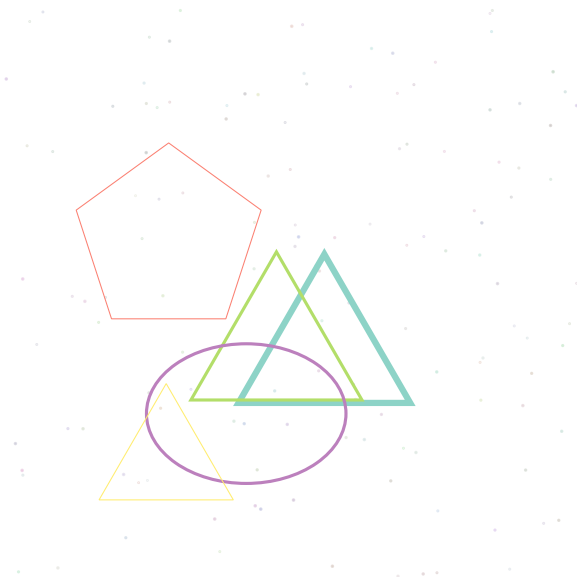[{"shape": "triangle", "thickness": 3, "radius": 0.86, "center": [0.562, 0.387]}, {"shape": "pentagon", "thickness": 0.5, "radius": 0.84, "center": [0.292, 0.583]}, {"shape": "triangle", "thickness": 1.5, "radius": 0.85, "center": [0.479, 0.392]}, {"shape": "oval", "thickness": 1.5, "radius": 0.86, "center": [0.426, 0.283]}, {"shape": "triangle", "thickness": 0.5, "radius": 0.67, "center": [0.288, 0.201]}]